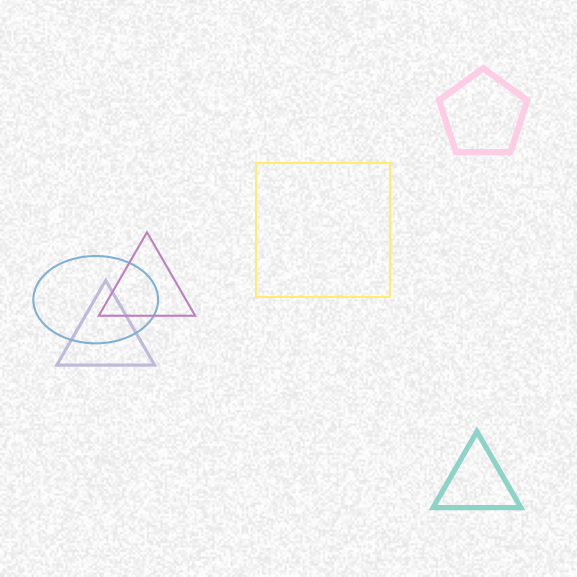[{"shape": "triangle", "thickness": 2.5, "radius": 0.44, "center": [0.826, 0.164]}, {"shape": "triangle", "thickness": 1.5, "radius": 0.49, "center": [0.183, 0.416]}, {"shape": "oval", "thickness": 1, "radius": 0.54, "center": [0.166, 0.48]}, {"shape": "pentagon", "thickness": 3, "radius": 0.4, "center": [0.837, 0.801]}, {"shape": "triangle", "thickness": 1, "radius": 0.48, "center": [0.254, 0.501]}, {"shape": "square", "thickness": 1, "radius": 0.58, "center": [0.56, 0.601]}]